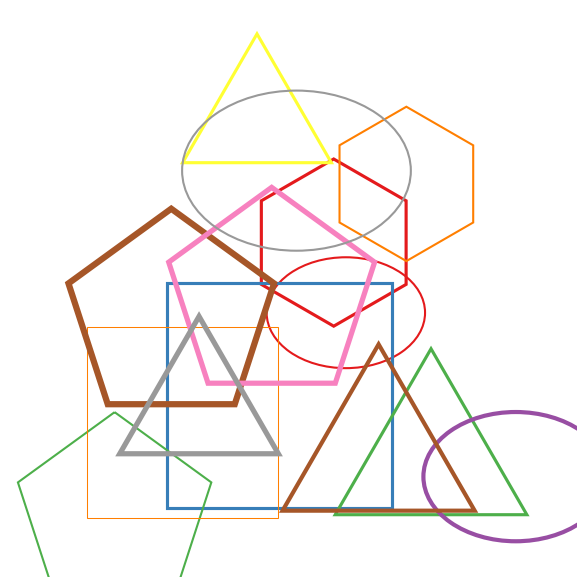[{"shape": "oval", "thickness": 1, "radius": 0.69, "center": [0.599, 0.458]}, {"shape": "hexagon", "thickness": 1.5, "radius": 0.72, "center": [0.578, 0.579]}, {"shape": "square", "thickness": 1.5, "radius": 0.98, "center": [0.484, 0.315]}, {"shape": "triangle", "thickness": 1.5, "radius": 0.96, "center": [0.746, 0.204]}, {"shape": "pentagon", "thickness": 1, "radius": 0.88, "center": [0.198, 0.109]}, {"shape": "oval", "thickness": 2, "radius": 0.8, "center": [0.893, 0.174]}, {"shape": "hexagon", "thickness": 1, "radius": 0.67, "center": [0.704, 0.681]}, {"shape": "square", "thickness": 0.5, "radius": 0.83, "center": [0.316, 0.267]}, {"shape": "triangle", "thickness": 1.5, "radius": 0.74, "center": [0.445, 0.792]}, {"shape": "triangle", "thickness": 2, "radius": 0.96, "center": [0.656, 0.211]}, {"shape": "pentagon", "thickness": 3, "radius": 0.94, "center": [0.297, 0.451]}, {"shape": "pentagon", "thickness": 2.5, "radius": 0.94, "center": [0.47, 0.487]}, {"shape": "oval", "thickness": 1, "radius": 0.99, "center": [0.513, 0.704]}, {"shape": "triangle", "thickness": 2.5, "radius": 0.79, "center": [0.345, 0.293]}]